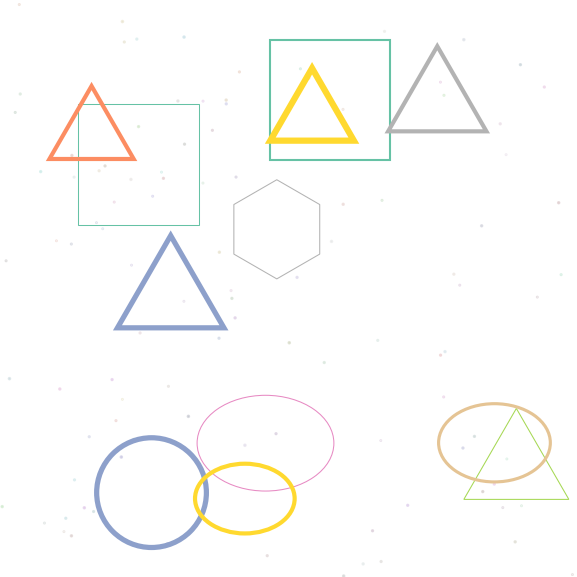[{"shape": "square", "thickness": 0.5, "radius": 0.52, "center": [0.239, 0.714]}, {"shape": "square", "thickness": 1, "radius": 0.52, "center": [0.571, 0.825]}, {"shape": "triangle", "thickness": 2, "radius": 0.42, "center": [0.159, 0.766]}, {"shape": "circle", "thickness": 2.5, "radius": 0.48, "center": [0.262, 0.146]}, {"shape": "triangle", "thickness": 2.5, "radius": 0.53, "center": [0.296, 0.485]}, {"shape": "oval", "thickness": 0.5, "radius": 0.59, "center": [0.46, 0.232]}, {"shape": "triangle", "thickness": 0.5, "radius": 0.52, "center": [0.894, 0.187]}, {"shape": "oval", "thickness": 2, "radius": 0.43, "center": [0.424, 0.136]}, {"shape": "triangle", "thickness": 3, "radius": 0.42, "center": [0.54, 0.797]}, {"shape": "oval", "thickness": 1.5, "radius": 0.48, "center": [0.856, 0.232]}, {"shape": "hexagon", "thickness": 0.5, "radius": 0.43, "center": [0.479, 0.602]}, {"shape": "triangle", "thickness": 2, "radius": 0.49, "center": [0.757, 0.821]}]